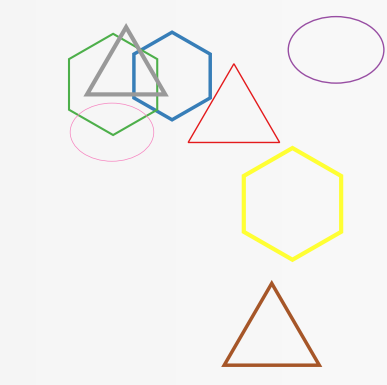[{"shape": "triangle", "thickness": 1, "radius": 0.68, "center": [0.604, 0.698]}, {"shape": "hexagon", "thickness": 2.5, "radius": 0.57, "center": [0.444, 0.803]}, {"shape": "hexagon", "thickness": 1.5, "radius": 0.66, "center": [0.292, 0.781]}, {"shape": "oval", "thickness": 1, "radius": 0.62, "center": [0.867, 0.87]}, {"shape": "hexagon", "thickness": 3, "radius": 0.73, "center": [0.755, 0.47]}, {"shape": "triangle", "thickness": 2.5, "radius": 0.71, "center": [0.701, 0.122]}, {"shape": "oval", "thickness": 0.5, "radius": 0.54, "center": [0.289, 0.657]}, {"shape": "triangle", "thickness": 3, "radius": 0.58, "center": [0.325, 0.813]}]